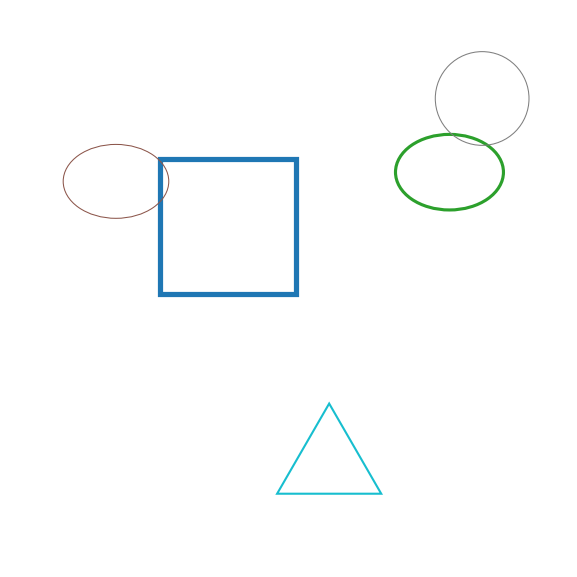[{"shape": "square", "thickness": 2.5, "radius": 0.58, "center": [0.395, 0.606]}, {"shape": "oval", "thickness": 1.5, "radius": 0.47, "center": [0.778, 0.701]}, {"shape": "oval", "thickness": 0.5, "radius": 0.46, "center": [0.201, 0.685]}, {"shape": "circle", "thickness": 0.5, "radius": 0.41, "center": [0.835, 0.829]}, {"shape": "triangle", "thickness": 1, "radius": 0.52, "center": [0.57, 0.196]}]